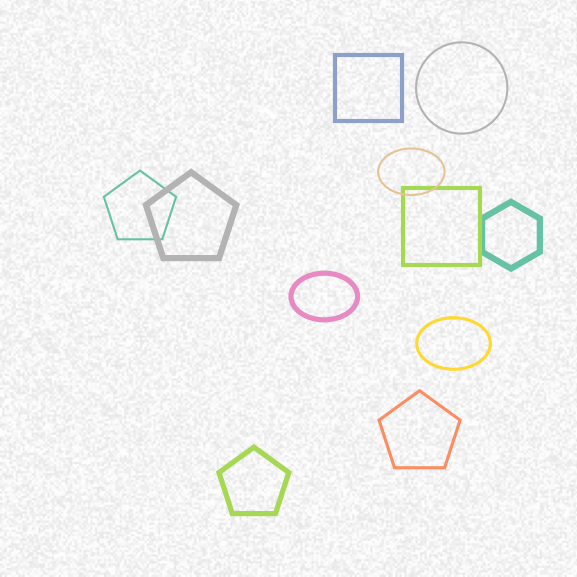[{"shape": "hexagon", "thickness": 3, "radius": 0.29, "center": [0.885, 0.592]}, {"shape": "pentagon", "thickness": 1, "radius": 0.33, "center": [0.242, 0.638]}, {"shape": "pentagon", "thickness": 1.5, "radius": 0.37, "center": [0.727, 0.249]}, {"shape": "square", "thickness": 2, "radius": 0.29, "center": [0.638, 0.847]}, {"shape": "oval", "thickness": 2.5, "radius": 0.29, "center": [0.562, 0.486]}, {"shape": "square", "thickness": 2, "radius": 0.33, "center": [0.764, 0.607]}, {"shape": "pentagon", "thickness": 2.5, "radius": 0.32, "center": [0.44, 0.161]}, {"shape": "oval", "thickness": 1.5, "radius": 0.32, "center": [0.785, 0.404]}, {"shape": "oval", "thickness": 1, "radius": 0.29, "center": [0.712, 0.702]}, {"shape": "pentagon", "thickness": 3, "radius": 0.41, "center": [0.331, 0.619]}, {"shape": "circle", "thickness": 1, "radius": 0.4, "center": [0.8, 0.847]}]